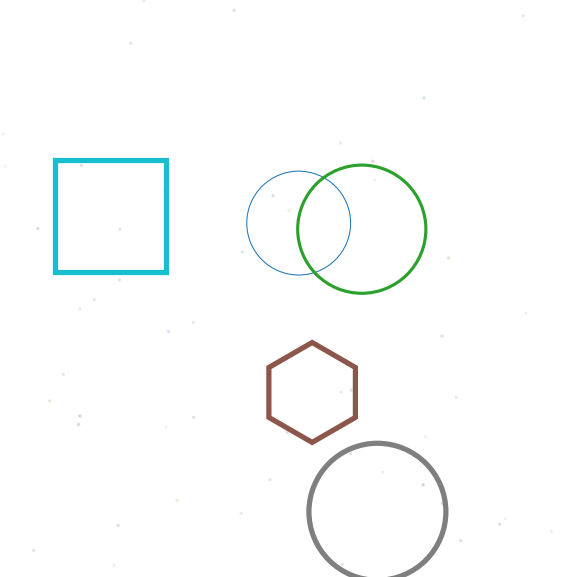[{"shape": "circle", "thickness": 0.5, "radius": 0.45, "center": [0.517, 0.613]}, {"shape": "circle", "thickness": 1.5, "radius": 0.55, "center": [0.626, 0.602]}, {"shape": "hexagon", "thickness": 2.5, "radius": 0.43, "center": [0.541, 0.32]}, {"shape": "circle", "thickness": 2.5, "radius": 0.59, "center": [0.654, 0.113]}, {"shape": "square", "thickness": 2.5, "radius": 0.48, "center": [0.191, 0.625]}]